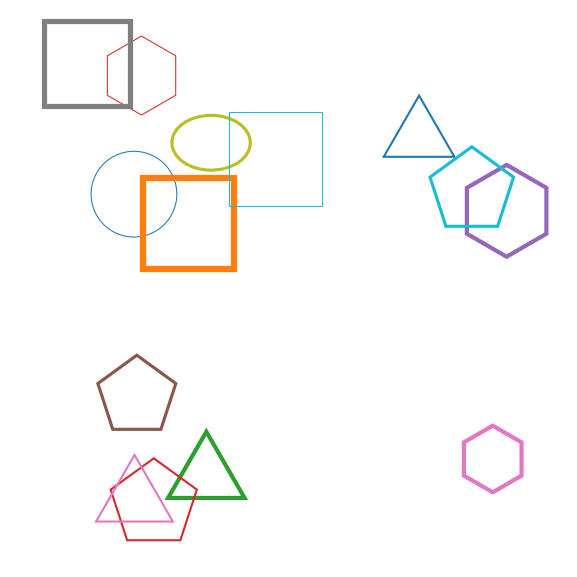[{"shape": "circle", "thickness": 0.5, "radius": 0.37, "center": [0.232, 0.663]}, {"shape": "triangle", "thickness": 1, "radius": 0.35, "center": [0.726, 0.763]}, {"shape": "square", "thickness": 3, "radius": 0.39, "center": [0.327, 0.612]}, {"shape": "triangle", "thickness": 2, "radius": 0.38, "center": [0.357, 0.175]}, {"shape": "pentagon", "thickness": 1, "radius": 0.39, "center": [0.266, 0.127]}, {"shape": "hexagon", "thickness": 0.5, "radius": 0.34, "center": [0.245, 0.868]}, {"shape": "hexagon", "thickness": 2, "radius": 0.4, "center": [0.877, 0.634]}, {"shape": "pentagon", "thickness": 1.5, "radius": 0.35, "center": [0.237, 0.313]}, {"shape": "hexagon", "thickness": 2, "radius": 0.29, "center": [0.853, 0.204]}, {"shape": "triangle", "thickness": 1, "radius": 0.38, "center": [0.233, 0.134]}, {"shape": "square", "thickness": 2.5, "radius": 0.37, "center": [0.15, 0.889]}, {"shape": "oval", "thickness": 1.5, "radius": 0.34, "center": [0.366, 0.752]}, {"shape": "pentagon", "thickness": 1.5, "radius": 0.38, "center": [0.817, 0.669]}, {"shape": "square", "thickness": 0.5, "radius": 0.4, "center": [0.477, 0.724]}]